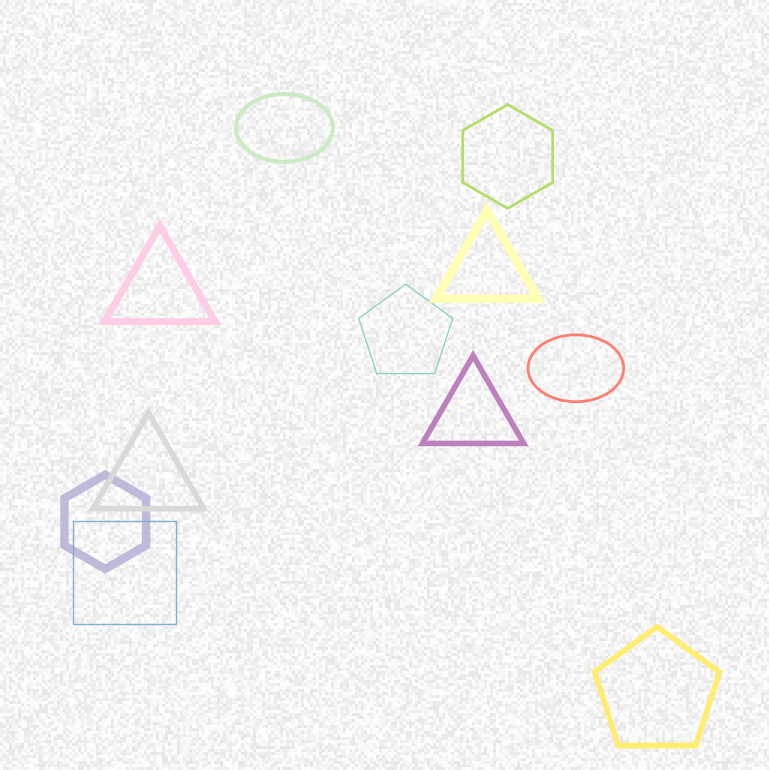[{"shape": "pentagon", "thickness": 0.5, "radius": 0.32, "center": [0.527, 0.567]}, {"shape": "triangle", "thickness": 3, "radius": 0.38, "center": [0.633, 0.65]}, {"shape": "hexagon", "thickness": 3, "radius": 0.31, "center": [0.137, 0.322]}, {"shape": "oval", "thickness": 1, "radius": 0.31, "center": [0.748, 0.522]}, {"shape": "square", "thickness": 0.5, "radius": 0.34, "center": [0.162, 0.257]}, {"shape": "hexagon", "thickness": 1, "radius": 0.34, "center": [0.659, 0.797]}, {"shape": "triangle", "thickness": 2.5, "radius": 0.41, "center": [0.208, 0.624]}, {"shape": "triangle", "thickness": 2, "radius": 0.42, "center": [0.193, 0.381]}, {"shape": "triangle", "thickness": 2, "radius": 0.38, "center": [0.614, 0.462]}, {"shape": "oval", "thickness": 1.5, "radius": 0.31, "center": [0.369, 0.834]}, {"shape": "pentagon", "thickness": 2, "radius": 0.43, "center": [0.853, 0.101]}]